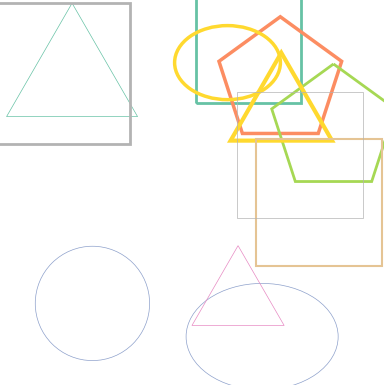[{"shape": "triangle", "thickness": 0.5, "radius": 0.98, "center": [0.187, 0.795]}, {"shape": "square", "thickness": 2, "radius": 0.68, "center": [0.645, 0.87]}, {"shape": "pentagon", "thickness": 2.5, "radius": 0.84, "center": [0.728, 0.789]}, {"shape": "circle", "thickness": 0.5, "radius": 0.74, "center": [0.24, 0.212]}, {"shape": "oval", "thickness": 0.5, "radius": 0.99, "center": [0.681, 0.126]}, {"shape": "triangle", "thickness": 0.5, "radius": 0.69, "center": [0.618, 0.224]}, {"shape": "pentagon", "thickness": 2, "radius": 0.84, "center": [0.866, 0.665]}, {"shape": "triangle", "thickness": 3, "radius": 0.76, "center": [0.731, 0.711]}, {"shape": "oval", "thickness": 2.5, "radius": 0.69, "center": [0.591, 0.837]}, {"shape": "square", "thickness": 1.5, "radius": 0.82, "center": [0.829, 0.474]}, {"shape": "square", "thickness": 2, "radius": 0.92, "center": [0.153, 0.809]}, {"shape": "square", "thickness": 0.5, "radius": 0.82, "center": [0.778, 0.597]}]